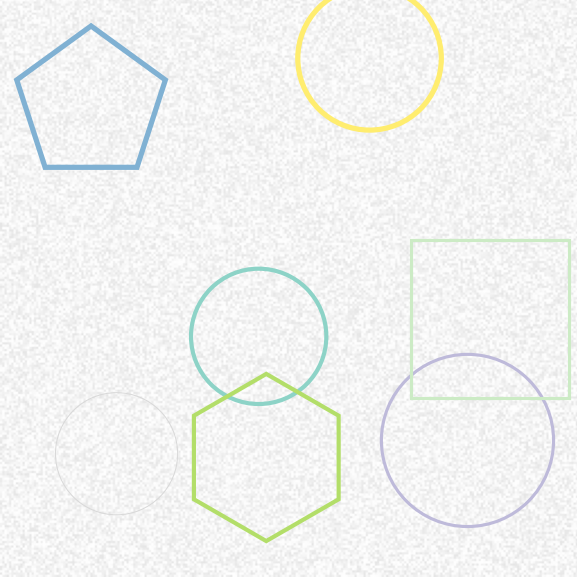[{"shape": "circle", "thickness": 2, "radius": 0.59, "center": [0.448, 0.417]}, {"shape": "circle", "thickness": 1.5, "radius": 0.75, "center": [0.809, 0.236]}, {"shape": "pentagon", "thickness": 2.5, "radius": 0.68, "center": [0.158, 0.819]}, {"shape": "hexagon", "thickness": 2, "radius": 0.72, "center": [0.461, 0.207]}, {"shape": "circle", "thickness": 0.5, "radius": 0.53, "center": [0.202, 0.213]}, {"shape": "square", "thickness": 1.5, "radius": 0.68, "center": [0.848, 0.447]}, {"shape": "circle", "thickness": 2.5, "radius": 0.62, "center": [0.64, 0.898]}]